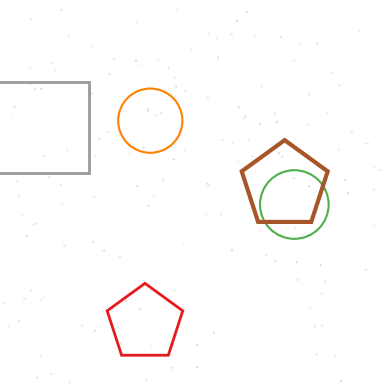[{"shape": "pentagon", "thickness": 2, "radius": 0.52, "center": [0.377, 0.161]}, {"shape": "circle", "thickness": 1.5, "radius": 0.45, "center": [0.765, 0.469]}, {"shape": "circle", "thickness": 1.5, "radius": 0.42, "center": [0.39, 0.687]}, {"shape": "pentagon", "thickness": 3, "radius": 0.59, "center": [0.739, 0.519]}, {"shape": "square", "thickness": 2, "radius": 0.59, "center": [0.113, 0.669]}]